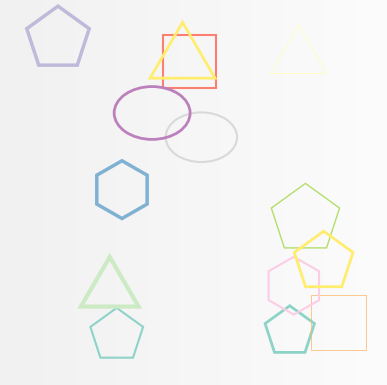[{"shape": "pentagon", "thickness": 1.5, "radius": 0.36, "center": [0.301, 0.129]}, {"shape": "pentagon", "thickness": 2, "radius": 0.33, "center": [0.748, 0.139]}, {"shape": "triangle", "thickness": 0.5, "radius": 0.42, "center": [0.771, 0.851]}, {"shape": "pentagon", "thickness": 2.5, "radius": 0.42, "center": [0.15, 0.899]}, {"shape": "square", "thickness": 1.5, "radius": 0.34, "center": [0.489, 0.84]}, {"shape": "hexagon", "thickness": 2.5, "radius": 0.38, "center": [0.315, 0.507]}, {"shape": "square", "thickness": 0.5, "radius": 0.36, "center": [0.873, 0.163]}, {"shape": "pentagon", "thickness": 1, "radius": 0.46, "center": [0.788, 0.431]}, {"shape": "hexagon", "thickness": 1.5, "radius": 0.38, "center": [0.758, 0.258]}, {"shape": "oval", "thickness": 1.5, "radius": 0.46, "center": [0.52, 0.644]}, {"shape": "oval", "thickness": 2, "radius": 0.49, "center": [0.393, 0.707]}, {"shape": "triangle", "thickness": 3, "radius": 0.43, "center": [0.283, 0.247]}, {"shape": "triangle", "thickness": 2, "radius": 0.48, "center": [0.471, 0.845]}, {"shape": "pentagon", "thickness": 2, "radius": 0.4, "center": [0.835, 0.32]}]